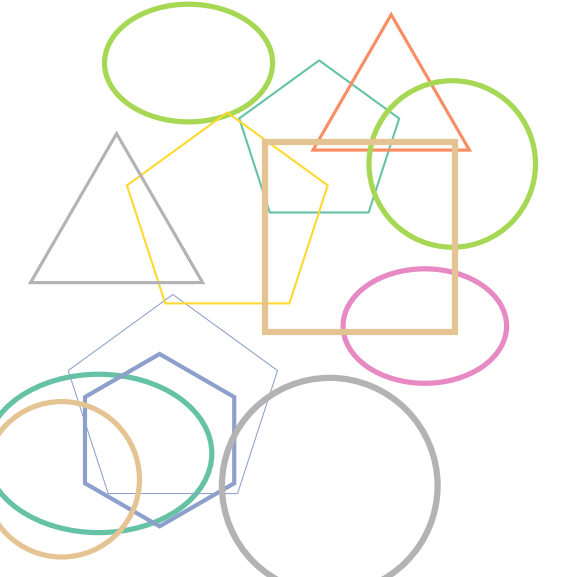[{"shape": "oval", "thickness": 2.5, "radius": 0.98, "center": [0.171, 0.214]}, {"shape": "pentagon", "thickness": 1, "radius": 0.73, "center": [0.553, 0.749]}, {"shape": "triangle", "thickness": 1.5, "radius": 0.78, "center": [0.677, 0.817]}, {"shape": "pentagon", "thickness": 0.5, "radius": 0.95, "center": [0.299, 0.299]}, {"shape": "hexagon", "thickness": 2, "radius": 0.75, "center": [0.276, 0.237]}, {"shape": "oval", "thickness": 2.5, "radius": 0.71, "center": [0.736, 0.435]}, {"shape": "oval", "thickness": 2.5, "radius": 0.73, "center": [0.327, 0.89]}, {"shape": "circle", "thickness": 2.5, "radius": 0.72, "center": [0.783, 0.715]}, {"shape": "pentagon", "thickness": 1, "radius": 0.91, "center": [0.394, 0.622]}, {"shape": "square", "thickness": 3, "radius": 0.82, "center": [0.623, 0.589]}, {"shape": "circle", "thickness": 2.5, "radius": 0.67, "center": [0.107, 0.169]}, {"shape": "triangle", "thickness": 1.5, "radius": 0.86, "center": [0.202, 0.596]}, {"shape": "circle", "thickness": 3, "radius": 0.93, "center": [0.571, 0.158]}]